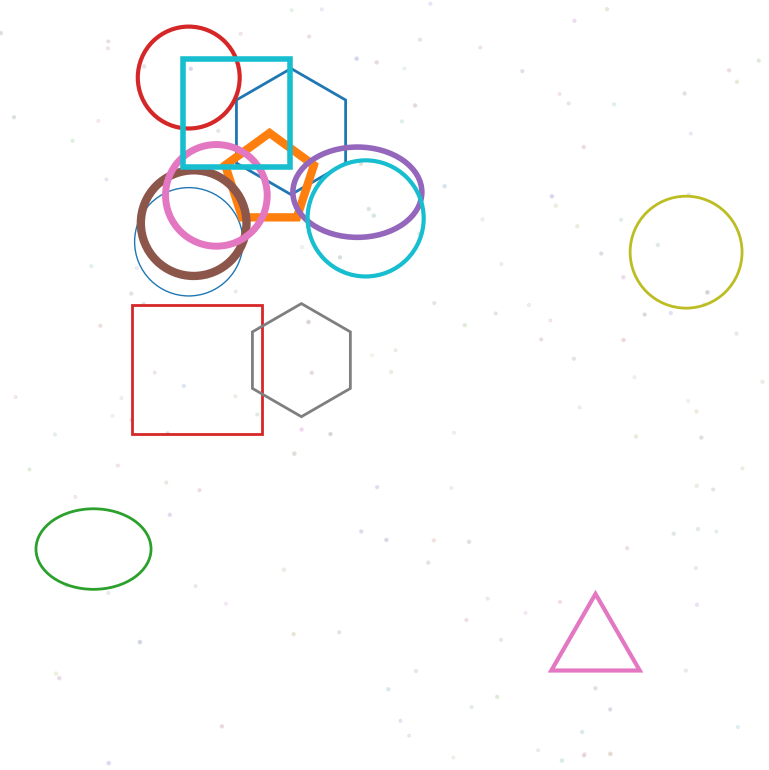[{"shape": "hexagon", "thickness": 1, "radius": 0.41, "center": [0.378, 0.829]}, {"shape": "circle", "thickness": 0.5, "radius": 0.35, "center": [0.245, 0.686]}, {"shape": "pentagon", "thickness": 3, "radius": 0.3, "center": [0.35, 0.767]}, {"shape": "oval", "thickness": 1, "radius": 0.37, "center": [0.121, 0.287]}, {"shape": "square", "thickness": 1, "radius": 0.42, "center": [0.256, 0.52]}, {"shape": "circle", "thickness": 1.5, "radius": 0.33, "center": [0.245, 0.899]}, {"shape": "oval", "thickness": 2, "radius": 0.42, "center": [0.464, 0.75]}, {"shape": "circle", "thickness": 3, "radius": 0.34, "center": [0.252, 0.71]}, {"shape": "circle", "thickness": 2.5, "radius": 0.33, "center": [0.281, 0.746]}, {"shape": "triangle", "thickness": 1.5, "radius": 0.33, "center": [0.773, 0.162]}, {"shape": "hexagon", "thickness": 1, "radius": 0.37, "center": [0.391, 0.532]}, {"shape": "circle", "thickness": 1, "radius": 0.36, "center": [0.891, 0.673]}, {"shape": "circle", "thickness": 1.5, "radius": 0.38, "center": [0.475, 0.716]}, {"shape": "square", "thickness": 2, "radius": 0.35, "center": [0.307, 0.853]}]